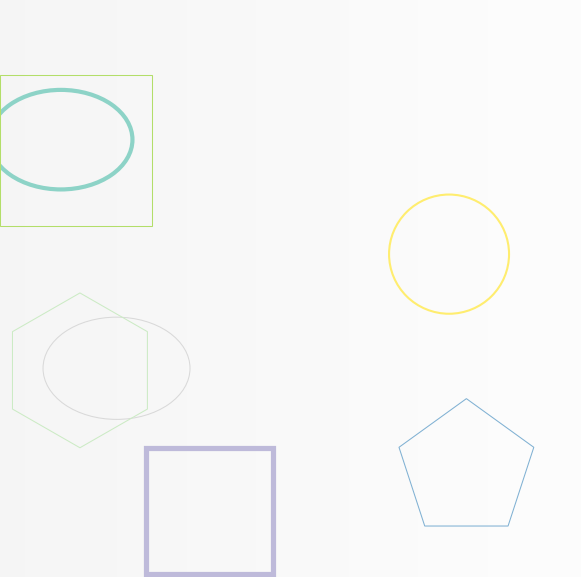[{"shape": "oval", "thickness": 2, "radius": 0.62, "center": [0.105, 0.757]}, {"shape": "square", "thickness": 2.5, "radius": 0.55, "center": [0.361, 0.114]}, {"shape": "pentagon", "thickness": 0.5, "radius": 0.61, "center": [0.802, 0.187]}, {"shape": "square", "thickness": 0.5, "radius": 0.65, "center": [0.131, 0.739]}, {"shape": "oval", "thickness": 0.5, "radius": 0.63, "center": [0.2, 0.361]}, {"shape": "hexagon", "thickness": 0.5, "radius": 0.67, "center": [0.138, 0.358]}, {"shape": "circle", "thickness": 1, "radius": 0.52, "center": [0.773, 0.559]}]